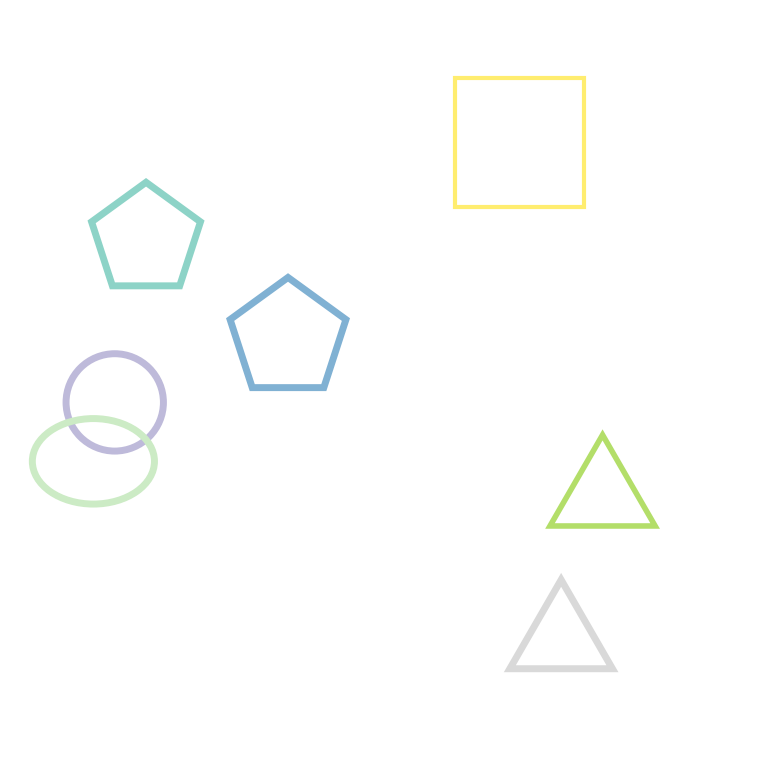[{"shape": "pentagon", "thickness": 2.5, "radius": 0.37, "center": [0.19, 0.689]}, {"shape": "circle", "thickness": 2.5, "radius": 0.32, "center": [0.149, 0.477]}, {"shape": "pentagon", "thickness": 2.5, "radius": 0.4, "center": [0.374, 0.561]}, {"shape": "triangle", "thickness": 2, "radius": 0.39, "center": [0.783, 0.356]}, {"shape": "triangle", "thickness": 2.5, "radius": 0.38, "center": [0.729, 0.17]}, {"shape": "oval", "thickness": 2.5, "radius": 0.4, "center": [0.121, 0.401]}, {"shape": "square", "thickness": 1.5, "radius": 0.42, "center": [0.675, 0.814]}]